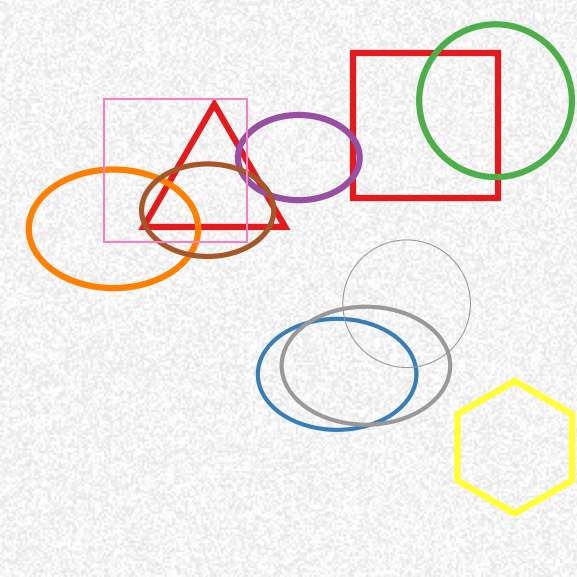[{"shape": "triangle", "thickness": 3, "radius": 0.71, "center": [0.371, 0.677]}, {"shape": "square", "thickness": 3, "radius": 0.63, "center": [0.736, 0.782]}, {"shape": "oval", "thickness": 2, "radius": 0.69, "center": [0.584, 0.351]}, {"shape": "circle", "thickness": 3, "radius": 0.66, "center": [0.858, 0.825]}, {"shape": "oval", "thickness": 3, "radius": 0.53, "center": [0.517, 0.726]}, {"shape": "oval", "thickness": 3, "radius": 0.73, "center": [0.197, 0.603]}, {"shape": "hexagon", "thickness": 3, "radius": 0.57, "center": [0.891, 0.225]}, {"shape": "oval", "thickness": 2.5, "radius": 0.57, "center": [0.36, 0.635]}, {"shape": "square", "thickness": 1, "radius": 0.62, "center": [0.303, 0.705]}, {"shape": "oval", "thickness": 2, "radius": 0.73, "center": [0.634, 0.366]}, {"shape": "circle", "thickness": 0.5, "radius": 0.55, "center": [0.704, 0.473]}]